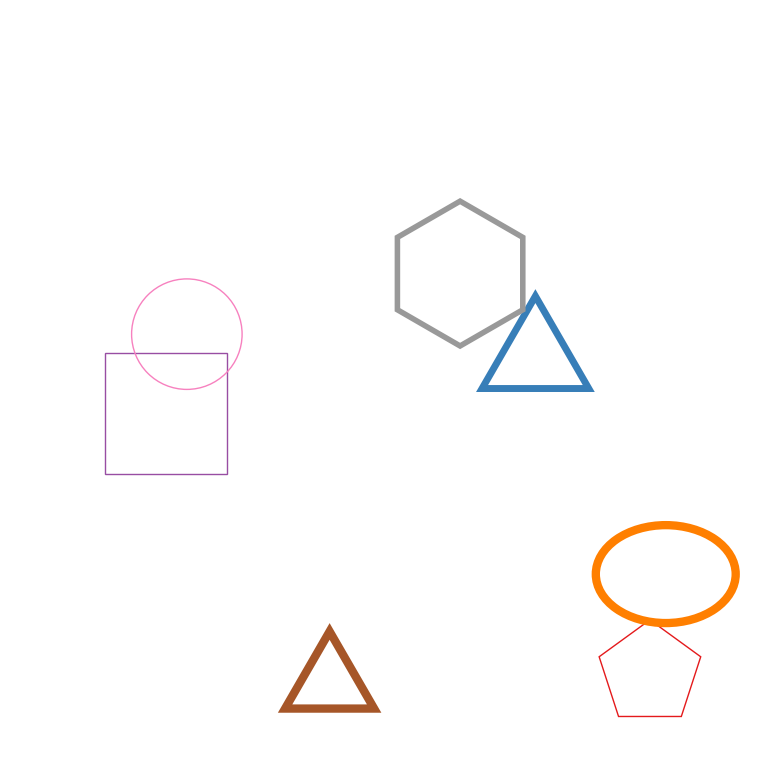[{"shape": "pentagon", "thickness": 0.5, "radius": 0.35, "center": [0.844, 0.126]}, {"shape": "triangle", "thickness": 2.5, "radius": 0.4, "center": [0.695, 0.535]}, {"shape": "square", "thickness": 0.5, "radius": 0.39, "center": [0.216, 0.463]}, {"shape": "oval", "thickness": 3, "radius": 0.45, "center": [0.865, 0.254]}, {"shape": "triangle", "thickness": 3, "radius": 0.33, "center": [0.428, 0.113]}, {"shape": "circle", "thickness": 0.5, "radius": 0.36, "center": [0.243, 0.566]}, {"shape": "hexagon", "thickness": 2, "radius": 0.47, "center": [0.598, 0.645]}]